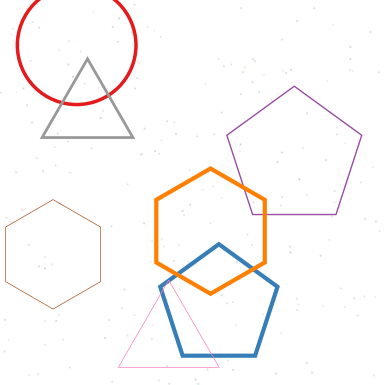[{"shape": "circle", "thickness": 2.5, "radius": 0.77, "center": [0.199, 0.882]}, {"shape": "pentagon", "thickness": 3, "radius": 0.8, "center": [0.568, 0.206]}, {"shape": "pentagon", "thickness": 1, "radius": 0.92, "center": [0.764, 0.592]}, {"shape": "hexagon", "thickness": 3, "radius": 0.81, "center": [0.547, 0.4]}, {"shape": "hexagon", "thickness": 0.5, "radius": 0.71, "center": [0.138, 0.339]}, {"shape": "triangle", "thickness": 0.5, "radius": 0.76, "center": [0.438, 0.121]}, {"shape": "triangle", "thickness": 2, "radius": 0.68, "center": [0.227, 0.711]}]